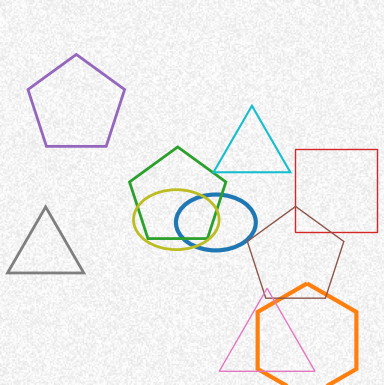[{"shape": "oval", "thickness": 3, "radius": 0.52, "center": [0.561, 0.422]}, {"shape": "hexagon", "thickness": 3, "radius": 0.74, "center": [0.797, 0.116]}, {"shape": "pentagon", "thickness": 2, "radius": 0.66, "center": [0.462, 0.487]}, {"shape": "square", "thickness": 1, "radius": 0.53, "center": [0.873, 0.505]}, {"shape": "pentagon", "thickness": 2, "radius": 0.66, "center": [0.198, 0.727]}, {"shape": "pentagon", "thickness": 1, "radius": 0.66, "center": [0.768, 0.332]}, {"shape": "triangle", "thickness": 1, "radius": 0.72, "center": [0.694, 0.107]}, {"shape": "triangle", "thickness": 2, "radius": 0.57, "center": [0.119, 0.348]}, {"shape": "oval", "thickness": 2, "radius": 0.56, "center": [0.458, 0.429]}, {"shape": "triangle", "thickness": 1.5, "radius": 0.58, "center": [0.654, 0.61]}]